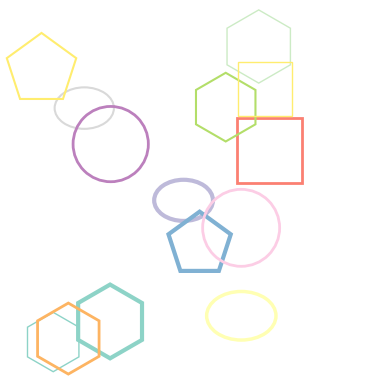[{"shape": "hexagon", "thickness": 1, "radius": 0.39, "center": [0.138, 0.112]}, {"shape": "hexagon", "thickness": 3, "radius": 0.48, "center": [0.286, 0.165]}, {"shape": "oval", "thickness": 2.5, "radius": 0.45, "center": [0.627, 0.18]}, {"shape": "oval", "thickness": 3, "radius": 0.38, "center": [0.477, 0.48]}, {"shape": "square", "thickness": 2, "radius": 0.42, "center": [0.7, 0.608]}, {"shape": "pentagon", "thickness": 3, "radius": 0.43, "center": [0.519, 0.365]}, {"shape": "hexagon", "thickness": 2, "radius": 0.46, "center": [0.177, 0.121]}, {"shape": "hexagon", "thickness": 1.5, "radius": 0.45, "center": [0.586, 0.722]}, {"shape": "circle", "thickness": 2, "radius": 0.5, "center": [0.626, 0.408]}, {"shape": "oval", "thickness": 1.5, "radius": 0.38, "center": [0.219, 0.719]}, {"shape": "circle", "thickness": 2, "radius": 0.49, "center": [0.288, 0.626]}, {"shape": "hexagon", "thickness": 1, "radius": 0.48, "center": [0.672, 0.879]}, {"shape": "square", "thickness": 1, "radius": 0.35, "center": [0.689, 0.769]}, {"shape": "pentagon", "thickness": 1.5, "radius": 0.47, "center": [0.108, 0.82]}]